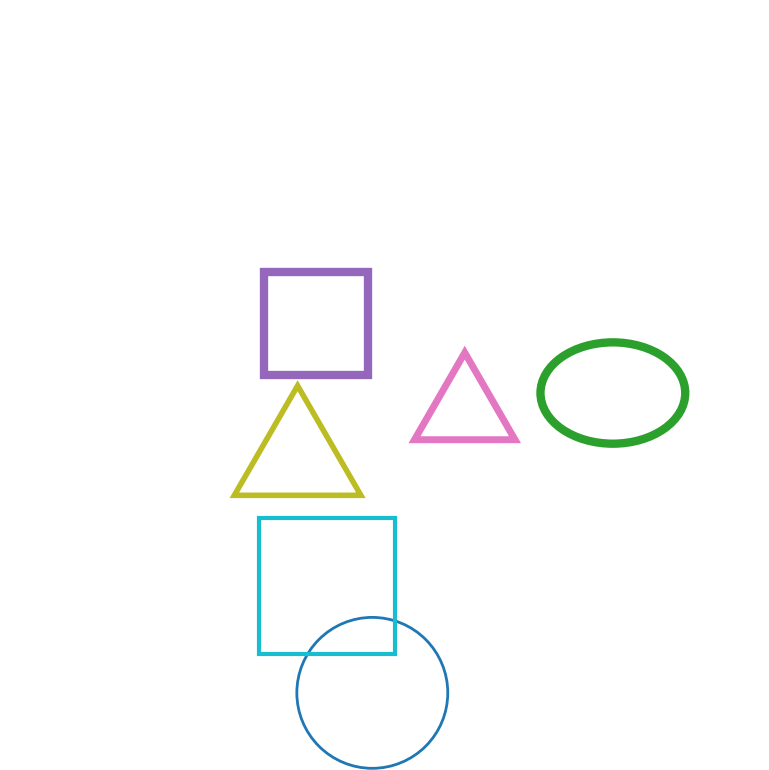[{"shape": "circle", "thickness": 1, "radius": 0.49, "center": [0.484, 0.1]}, {"shape": "oval", "thickness": 3, "radius": 0.47, "center": [0.796, 0.49]}, {"shape": "square", "thickness": 3, "radius": 0.34, "center": [0.41, 0.58]}, {"shape": "triangle", "thickness": 2.5, "radius": 0.38, "center": [0.604, 0.467]}, {"shape": "triangle", "thickness": 2, "radius": 0.47, "center": [0.386, 0.404]}, {"shape": "square", "thickness": 1.5, "radius": 0.44, "center": [0.425, 0.239]}]